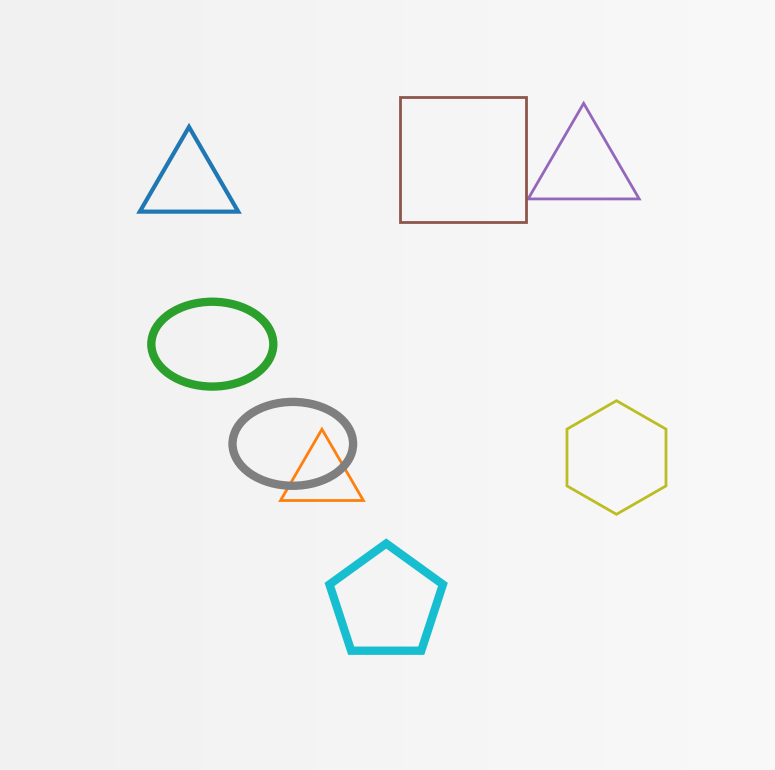[{"shape": "triangle", "thickness": 1.5, "radius": 0.37, "center": [0.244, 0.762]}, {"shape": "triangle", "thickness": 1, "radius": 0.31, "center": [0.415, 0.381]}, {"shape": "oval", "thickness": 3, "radius": 0.39, "center": [0.274, 0.553]}, {"shape": "triangle", "thickness": 1, "radius": 0.41, "center": [0.753, 0.783]}, {"shape": "square", "thickness": 1, "radius": 0.4, "center": [0.597, 0.793]}, {"shape": "oval", "thickness": 3, "radius": 0.39, "center": [0.378, 0.424]}, {"shape": "hexagon", "thickness": 1, "radius": 0.37, "center": [0.795, 0.406]}, {"shape": "pentagon", "thickness": 3, "radius": 0.38, "center": [0.498, 0.217]}]